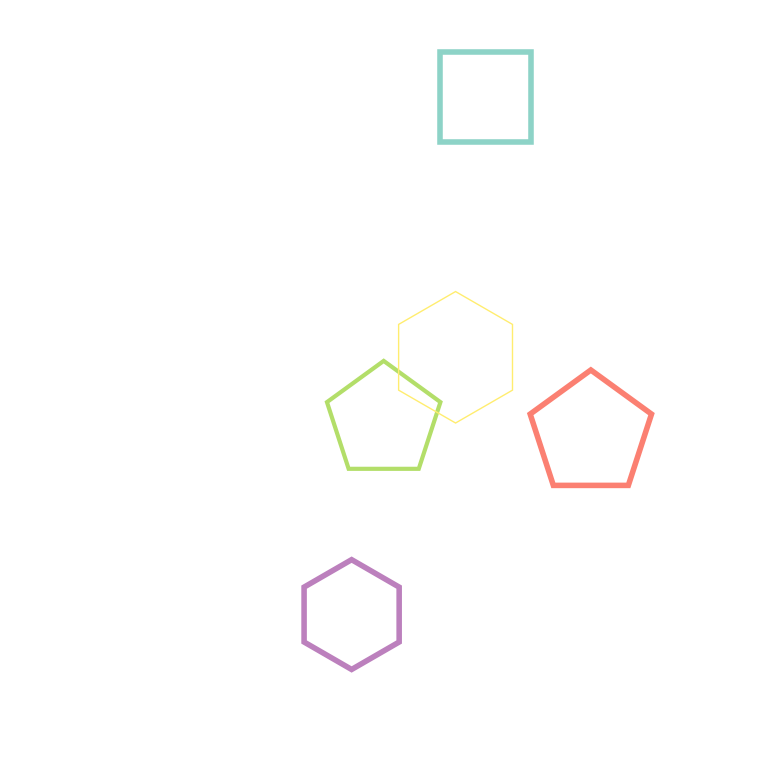[{"shape": "square", "thickness": 2, "radius": 0.29, "center": [0.631, 0.874]}, {"shape": "pentagon", "thickness": 2, "radius": 0.41, "center": [0.767, 0.437]}, {"shape": "pentagon", "thickness": 1.5, "radius": 0.39, "center": [0.498, 0.454]}, {"shape": "hexagon", "thickness": 2, "radius": 0.36, "center": [0.457, 0.202]}, {"shape": "hexagon", "thickness": 0.5, "radius": 0.43, "center": [0.592, 0.536]}]